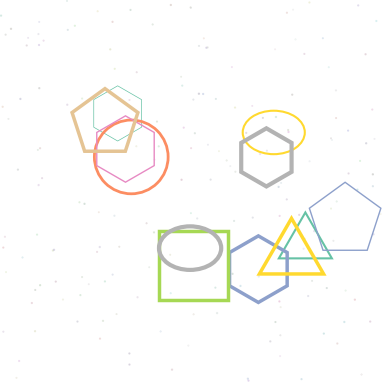[{"shape": "triangle", "thickness": 1.5, "radius": 0.4, "center": [0.793, 0.369]}, {"shape": "hexagon", "thickness": 0.5, "radius": 0.36, "center": [0.306, 0.705]}, {"shape": "circle", "thickness": 2, "radius": 0.48, "center": [0.341, 0.592]}, {"shape": "pentagon", "thickness": 1, "radius": 0.49, "center": [0.896, 0.429]}, {"shape": "hexagon", "thickness": 2.5, "radius": 0.43, "center": [0.671, 0.301]}, {"shape": "hexagon", "thickness": 1, "radius": 0.43, "center": [0.326, 0.613]}, {"shape": "square", "thickness": 2.5, "radius": 0.45, "center": [0.503, 0.31]}, {"shape": "triangle", "thickness": 2.5, "radius": 0.48, "center": [0.757, 0.337]}, {"shape": "oval", "thickness": 1.5, "radius": 0.4, "center": [0.711, 0.656]}, {"shape": "pentagon", "thickness": 2.5, "radius": 0.45, "center": [0.273, 0.68]}, {"shape": "hexagon", "thickness": 3, "radius": 0.38, "center": [0.692, 0.591]}, {"shape": "oval", "thickness": 3, "radius": 0.4, "center": [0.494, 0.356]}]